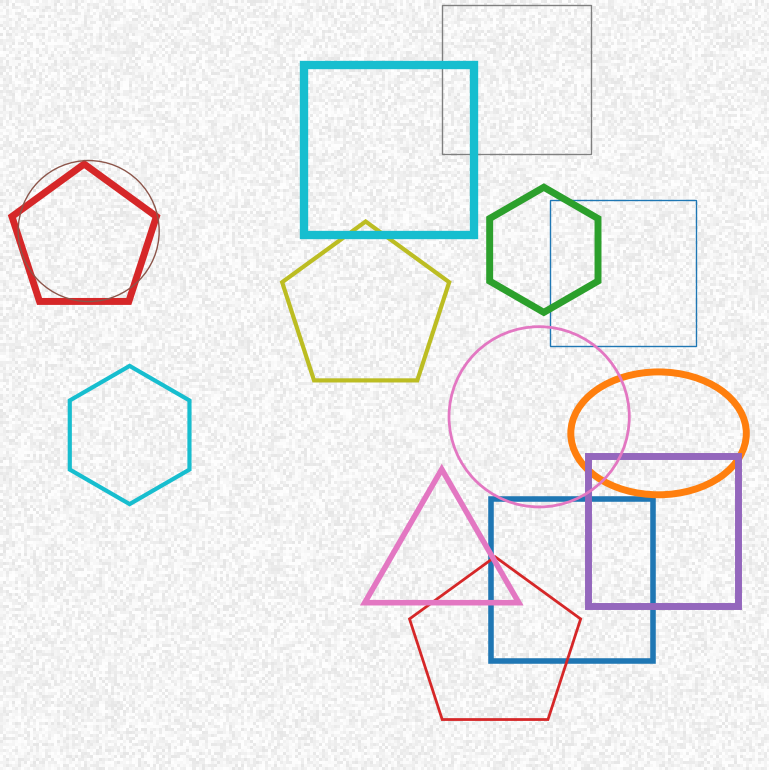[{"shape": "square", "thickness": 0.5, "radius": 0.48, "center": [0.809, 0.646]}, {"shape": "square", "thickness": 2, "radius": 0.53, "center": [0.743, 0.247]}, {"shape": "oval", "thickness": 2.5, "radius": 0.57, "center": [0.855, 0.437]}, {"shape": "hexagon", "thickness": 2.5, "radius": 0.41, "center": [0.706, 0.676]}, {"shape": "pentagon", "thickness": 1, "radius": 0.58, "center": [0.643, 0.16]}, {"shape": "pentagon", "thickness": 2.5, "radius": 0.49, "center": [0.109, 0.688]}, {"shape": "square", "thickness": 2.5, "radius": 0.49, "center": [0.861, 0.31]}, {"shape": "circle", "thickness": 0.5, "radius": 0.46, "center": [0.115, 0.7]}, {"shape": "circle", "thickness": 1, "radius": 0.59, "center": [0.7, 0.459]}, {"shape": "triangle", "thickness": 2, "radius": 0.58, "center": [0.574, 0.275]}, {"shape": "square", "thickness": 0.5, "radius": 0.48, "center": [0.671, 0.897]}, {"shape": "pentagon", "thickness": 1.5, "radius": 0.57, "center": [0.475, 0.598]}, {"shape": "square", "thickness": 3, "radius": 0.55, "center": [0.505, 0.805]}, {"shape": "hexagon", "thickness": 1.5, "radius": 0.45, "center": [0.168, 0.435]}]